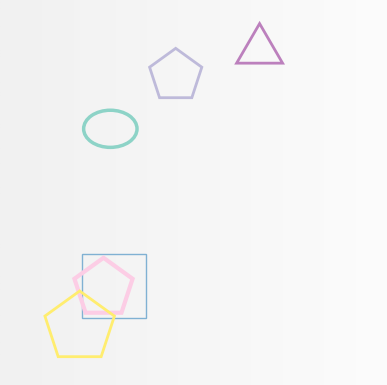[{"shape": "oval", "thickness": 2.5, "radius": 0.34, "center": [0.285, 0.665]}, {"shape": "pentagon", "thickness": 2, "radius": 0.35, "center": [0.453, 0.804]}, {"shape": "square", "thickness": 1, "radius": 0.42, "center": [0.294, 0.257]}, {"shape": "pentagon", "thickness": 3, "radius": 0.39, "center": [0.267, 0.252]}, {"shape": "triangle", "thickness": 2, "radius": 0.34, "center": [0.67, 0.87]}, {"shape": "pentagon", "thickness": 2, "radius": 0.47, "center": [0.206, 0.15]}]